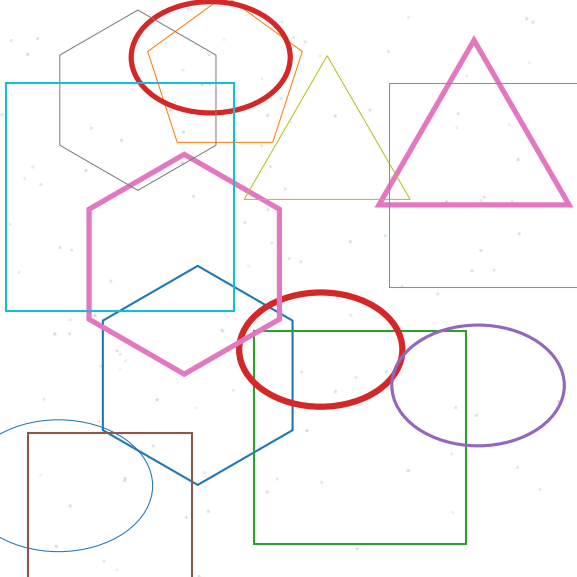[{"shape": "hexagon", "thickness": 1, "radius": 0.95, "center": [0.342, 0.349]}, {"shape": "oval", "thickness": 0.5, "radius": 0.82, "center": [0.101, 0.158]}, {"shape": "pentagon", "thickness": 0.5, "radius": 0.7, "center": [0.39, 0.866]}, {"shape": "square", "thickness": 1, "radius": 0.92, "center": [0.624, 0.241]}, {"shape": "oval", "thickness": 3, "radius": 0.71, "center": [0.555, 0.394]}, {"shape": "oval", "thickness": 2.5, "radius": 0.69, "center": [0.365, 0.9]}, {"shape": "oval", "thickness": 1.5, "radius": 0.75, "center": [0.828, 0.332]}, {"shape": "square", "thickness": 1, "radius": 0.71, "center": [0.191, 0.107]}, {"shape": "hexagon", "thickness": 2.5, "radius": 0.95, "center": [0.319, 0.542]}, {"shape": "triangle", "thickness": 2.5, "radius": 0.95, "center": [0.821, 0.739]}, {"shape": "hexagon", "thickness": 0.5, "radius": 0.78, "center": [0.239, 0.826]}, {"shape": "triangle", "thickness": 0.5, "radius": 0.83, "center": [0.566, 0.737]}, {"shape": "square", "thickness": 0.5, "radius": 0.89, "center": [0.85, 0.679]}, {"shape": "square", "thickness": 1, "radius": 0.99, "center": [0.208, 0.657]}]